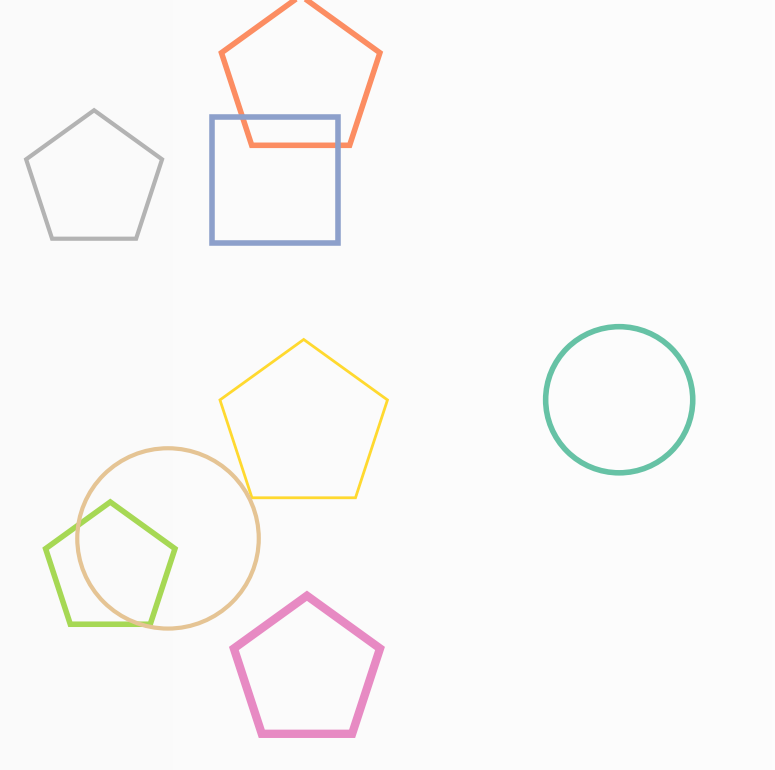[{"shape": "circle", "thickness": 2, "radius": 0.47, "center": [0.799, 0.481]}, {"shape": "pentagon", "thickness": 2, "radius": 0.54, "center": [0.388, 0.898]}, {"shape": "square", "thickness": 2, "radius": 0.41, "center": [0.355, 0.766]}, {"shape": "pentagon", "thickness": 3, "radius": 0.5, "center": [0.396, 0.127]}, {"shape": "pentagon", "thickness": 2, "radius": 0.44, "center": [0.142, 0.26]}, {"shape": "pentagon", "thickness": 1, "radius": 0.57, "center": [0.392, 0.445]}, {"shape": "circle", "thickness": 1.5, "radius": 0.59, "center": [0.217, 0.301]}, {"shape": "pentagon", "thickness": 1.5, "radius": 0.46, "center": [0.121, 0.765]}]